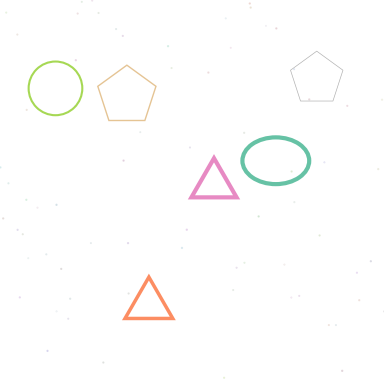[{"shape": "oval", "thickness": 3, "radius": 0.43, "center": [0.716, 0.582]}, {"shape": "triangle", "thickness": 2.5, "radius": 0.36, "center": [0.387, 0.209]}, {"shape": "triangle", "thickness": 3, "radius": 0.34, "center": [0.556, 0.521]}, {"shape": "circle", "thickness": 1.5, "radius": 0.35, "center": [0.144, 0.77]}, {"shape": "pentagon", "thickness": 1, "radius": 0.4, "center": [0.33, 0.751]}, {"shape": "pentagon", "thickness": 0.5, "radius": 0.36, "center": [0.823, 0.796]}]